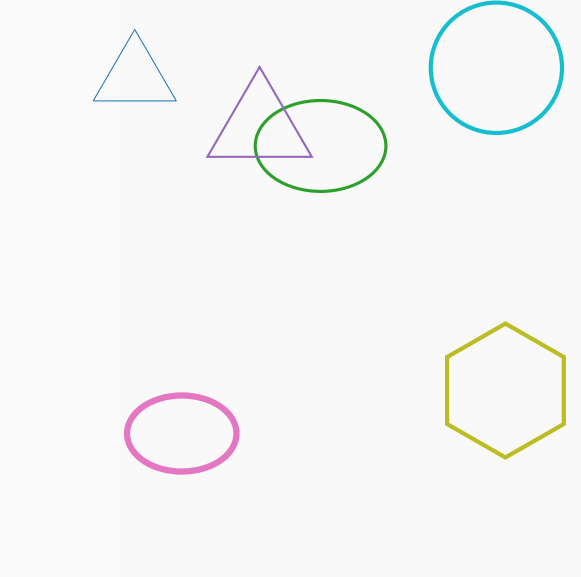[{"shape": "triangle", "thickness": 0.5, "radius": 0.41, "center": [0.232, 0.866]}, {"shape": "oval", "thickness": 1.5, "radius": 0.56, "center": [0.552, 0.746]}, {"shape": "triangle", "thickness": 1, "radius": 0.52, "center": [0.447, 0.779]}, {"shape": "oval", "thickness": 3, "radius": 0.47, "center": [0.313, 0.248]}, {"shape": "hexagon", "thickness": 2, "radius": 0.58, "center": [0.87, 0.323]}, {"shape": "circle", "thickness": 2, "radius": 0.56, "center": [0.854, 0.882]}]